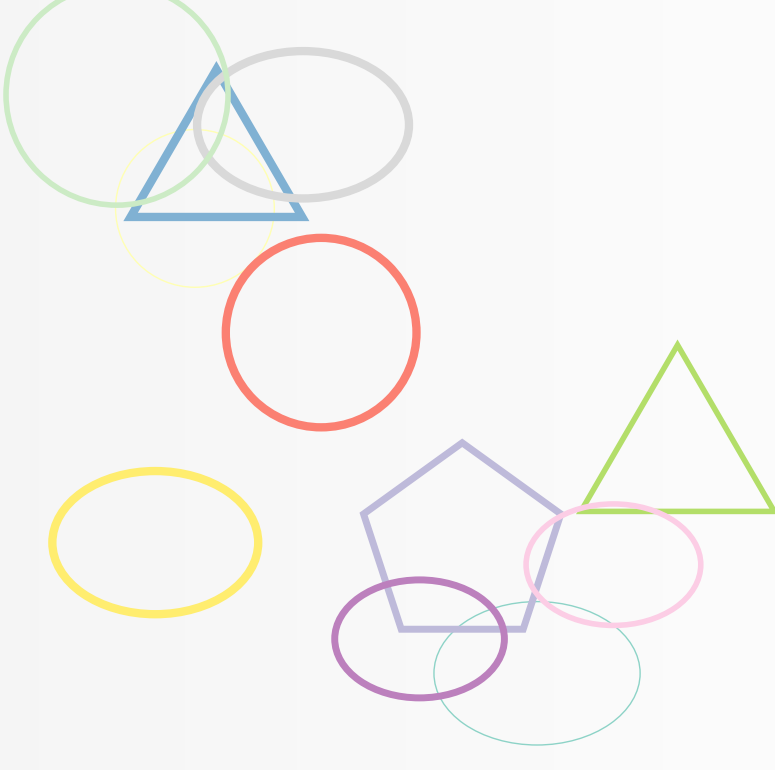[{"shape": "oval", "thickness": 0.5, "radius": 0.67, "center": [0.693, 0.126]}, {"shape": "circle", "thickness": 0.5, "radius": 0.51, "center": [0.252, 0.729]}, {"shape": "pentagon", "thickness": 2.5, "radius": 0.67, "center": [0.596, 0.291]}, {"shape": "circle", "thickness": 3, "radius": 0.62, "center": [0.414, 0.568]}, {"shape": "triangle", "thickness": 3, "radius": 0.64, "center": [0.279, 0.782]}, {"shape": "triangle", "thickness": 2, "radius": 0.72, "center": [0.874, 0.408]}, {"shape": "oval", "thickness": 2, "radius": 0.56, "center": [0.792, 0.267]}, {"shape": "oval", "thickness": 3, "radius": 0.68, "center": [0.391, 0.838]}, {"shape": "oval", "thickness": 2.5, "radius": 0.55, "center": [0.541, 0.17]}, {"shape": "circle", "thickness": 2, "radius": 0.72, "center": [0.151, 0.877]}, {"shape": "oval", "thickness": 3, "radius": 0.66, "center": [0.2, 0.295]}]